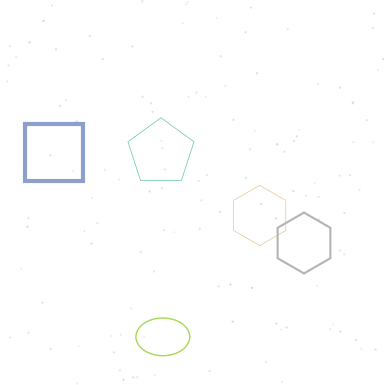[{"shape": "pentagon", "thickness": 0.5, "radius": 0.45, "center": [0.418, 0.604]}, {"shape": "square", "thickness": 3, "radius": 0.38, "center": [0.141, 0.604]}, {"shape": "oval", "thickness": 1, "radius": 0.35, "center": [0.423, 0.125]}, {"shape": "hexagon", "thickness": 0.5, "radius": 0.39, "center": [0.674, 0.44]}, {"shape": "hexagon", "thickness": 1.5, "radius": 0.4, "center": [0.79, 0.369]}]